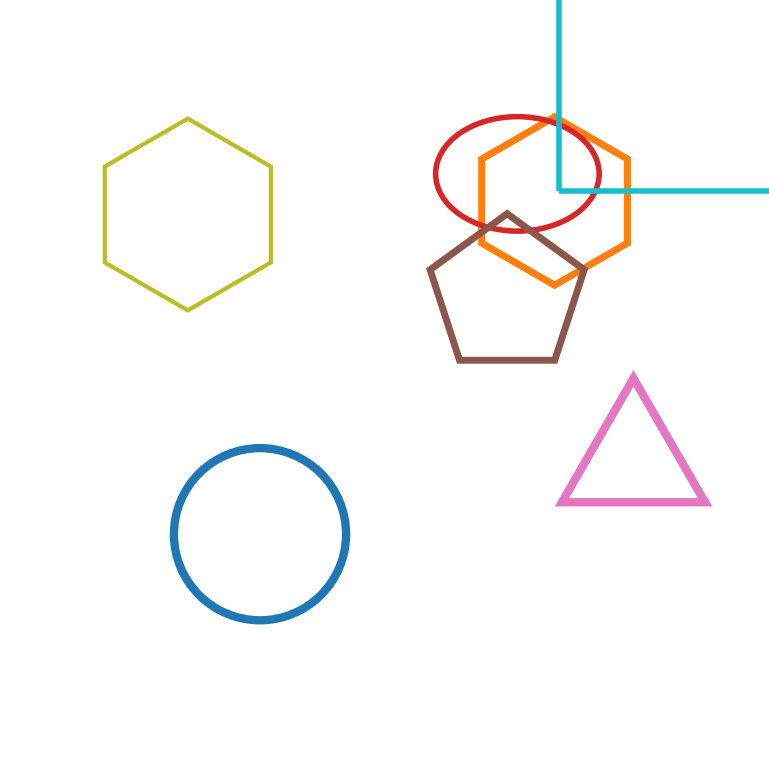[{"shape": "circle", "thickness": 3, "radius": 0.56, "center": [0.338, 0.306]}, {"shape": "hexagon", "thickness": 2.5, "radius": 0.55, "center": [0.72, 0.739]}, {"shape": "oval", "thickness": 2, "radius": 0.53, "center": [0.672, 0.774]}, {"shape": "pentagon", "thickness": 2.5, "radius": 0.53, "center": [0.659, 0.617]}, {"shape": "triangle", "thickness": 3, "radius": 0.54, "center": [0.823, 0.401]}, {"shape": "hexagon", "thickness": 1.5, "radius": 0.62, "center": [0.244, 0.721]}, {"shape": "square", "thickness": 2, "radius": 0.73, "center": [0.872, 0.898]}]